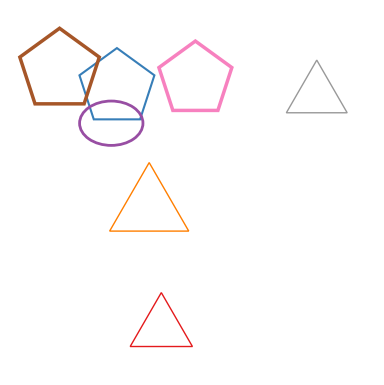[{"shape": "triangle", "thickness": 1, "radius": 0.47, "center": [0.419, 0.147]}, {"shape": "pentagon", "thickness": 1.5, "radius": 0.51, "center": [0.304, 0.773]}, {"shape": "oval", "thickness": 2, "radius": 0.41, "center": [0.289, 0.68]}, {"shape": "triangle", "thickness": 1, "radius": 0.59, "center": [0.387, 0.459]}, {"shape": "pentagon", "thickness": 2.5, "radius": 0.54, "center": [0.155, 0.818]}, {"shape": "pentagon", "thickness": 2.5, "radius": 0.5, "center": [0.507, 0.794]}, {"shape": "triangle", "thickness": 1, "radius": 0.46, "center": [0.823, 0.753]}]